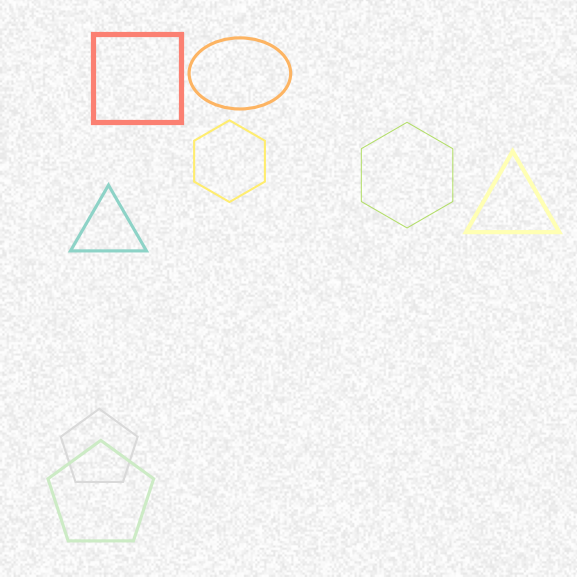[{"shape": "triangle", "thickness": 1.5, "radius": 0.38, "center": [0.188, 0.603]}, {"shape": "triangle", "thickness": 2, "radius": 0.47, "center": [0.888, 0.644]}, {"shape": "square", "thickness": 2.5, "radius": 0.38, "center": [0.237, 0.864]}, {"shape": "oval", "thickness": 1.5, "radius": 0.44, "center": [0.415, 0.872]}, {"shape": "hexagon", "thickness": 0.5, "radius": 0.46, "center": [0.705, 0.696]}, {"shape": "pentagon", "thickness": 1, "radius": 0.35, "center": [0.172, 0.221]}, {"shape": "pentagon", "thickness": 1.5, "radius": 0.48, "center": [0.175, 0.14]}, {"shape": "hexagon", "thickness": 1, "radius": 0.35, "center": [0.397, 0.72]}]